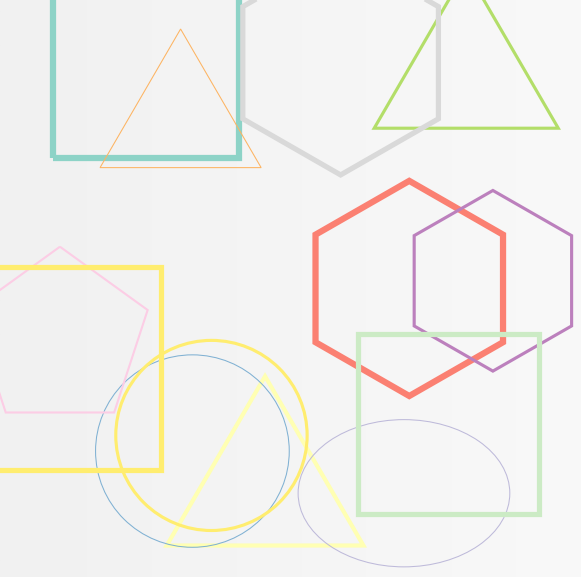[{"shape": "square", "thickness": 3, "radius": 0.8, "center": [0.251, 0.886]}, {"shape": "triangle", "thickness": 2, "radius": 0.98, "center": [0.456, 0.152]}, {"shape": "oval", "thickness": 0.5, "radius": 0.91, "center": [0.695, 0.145]}, {"shape": "hexagon", "thickness": 3, "radius": 0.93, "center": [0.704, 0.5]}, {"shape": "circle", "thickness": 0.5, "radius": 0.83, "center": [0.331, 0.218]}, {"shape": "triangle", "thickness": 0.5, "radius": 0.8, "center": [0.311, 0.789]}, {"shape": "triangle", "thickness": 1.5, "radius": 0.91, "center": [0.802, 0.869]}, {"shape": "pentagon", "thickness": 1, "radius": 0.79, "center": [0.103, 0.413]}, {"shape": "hexagon", "thickness": 2.5, "radius": 0.97, "center": [0.586, 0.891]}, {"shape": "hexagon", "thickness": 1.5, "radius": 0.78, "center": [0.848, 0.513]}, {"shape": "square", "thickness": 2.5, "radius": 0.78, "center": [0.772, 0.266]}, {"shape": "square", "thickness": 2.5, "radius": 0.88, "center": [0.101, 0.361]}, {"shape": "circle", "thickness": 1.5, "radius": 0.82, "center": [0.364, 0.245]}]